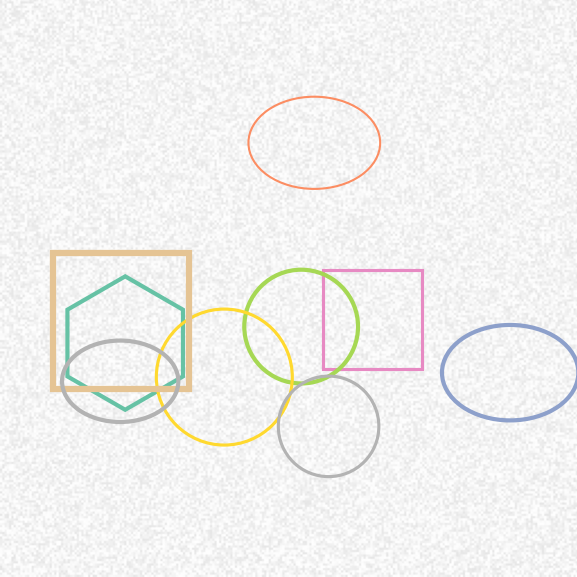[{"shape": "hexagon", "thickness": 2, "radius": 0.58, "center": [0.217, 0.405]}, {"shape": "oval", "thickness": 1, "radius": 0.57, "center": [0.544, 0.752]}, {"shape": "oval", "thickness": 2, "radius": 0.59, "center": [0.883, 0.354]}, {"shape": "square", "thickness": 1.5, "radius": 0.43, "center": [0.645, 0.446]}, {"shape": "circle", "thickness": 2, "radius": 0.49, "center": [0.522, 0.434]}, {"shape": "circle", "thickness": 1.5, "radius": 0.59, "center": [0.388, 0.346]}, {"shape": "square", "thickness": 3, "radius": 0.59, "center": [0.21, 0.443]}, {"shape": "circle", "thickness": 1.5, "radius": 0.44, "center": [0.569, 0.261]}, {"shape": "oval", "thickness": 2, "radius": 0.5, "center": [0.208, 0.339]}]